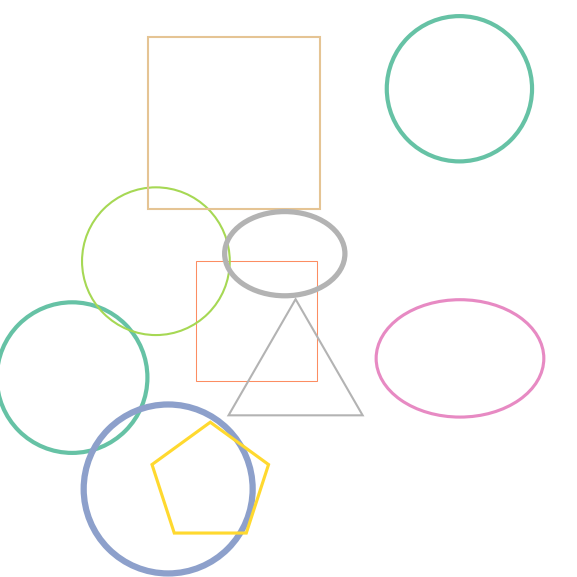[{"shape": "circle", "thickness": 2, "radius": 0.63, "center": [0.796, 0.845]}, {"shape": "circle", "thickness": 2, "radius": 0.65, "center": [0.125, 0.345]}, {"shape": "square", "thickness": 0.5, "radius": 0.52, "center": [0.444, 0.444]}, {"shape": "circle", "thickness": 3, "radius": 0.73, "center": [0.291, 0.152]}, {"shape": "oval", "thickness": 1.5, "radius": 0.73, "center": [0.797, 0.379]}, {"shape": "circle", "thickness": 1, "radius": 0.64, "center": [0.27, 0.547]}, {"shape": "pentagon", "thickness": 1.5, "radius": 0.53, "center": [0.364, 0.162]}, {"shape": "square", "thickness": 1, "radius": 0.75, "center": [0.405, 0.787]}, {"shape": "oval", "thickness": 2.5, "radius": 0.52, "center": [0.493, 0.56]}, {"shape": "triangle", "thickness": 1, "radius": 0.67, "center": [0.512, 0.347]}]